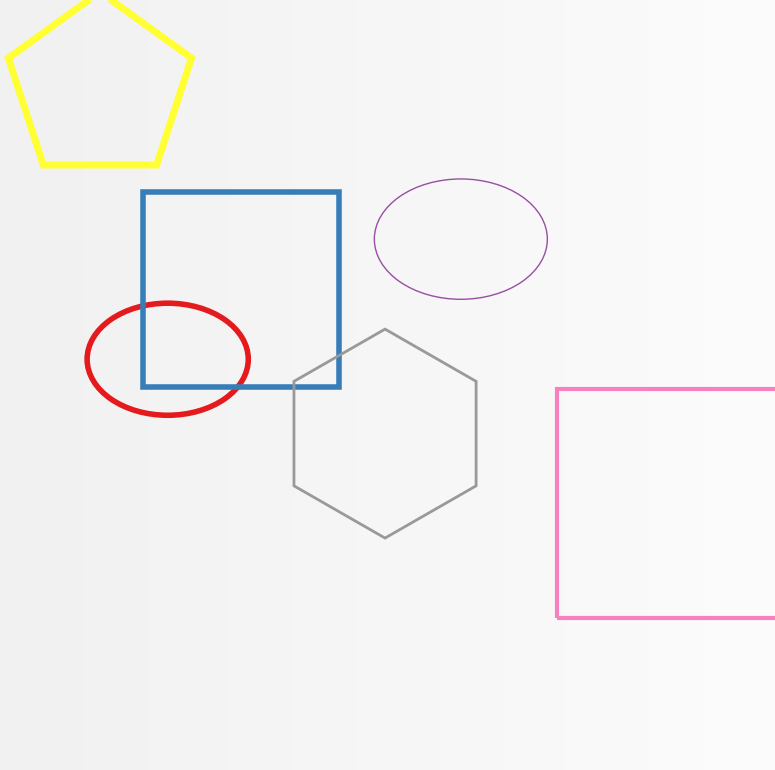[{"shape": "oval", "thickness": 2, "radius": 0.52, "center": [0.216, 0.533]}, {"shape": "square", "thickness": 2, "radius": 0.63, "center": [0.311, 0.625]}, {"shape": "oval", "thickness": 0.5, "radius": 0.56, "center": [0.595, 0.689]}, {"shape": "pentagon", "thickness": 2.5, "radius": 0.62, "center": [0.129, 0.886]}, {"shape": "square", "thickness": 1.5, "radius": 0.74, "center": [0.868, 0.346]}, {"shape": "hexagon", "thickness": 1, "radius": 0.68, "center": [0.497, 0.437]}]